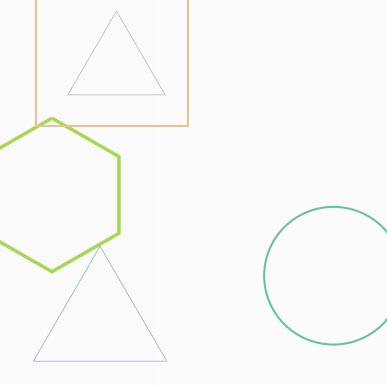[{"shape": "circle", "thickness": 1.5, "radius": 0.89, "center": [0.861, 0.284]}, {"shape": "triangle", "thickness": 0.5, "radius": 0.99, "center": [0.258, 0.161]}, {"shape": "hexagon", "thickness": 2.5, "radius": 1.0, "center": [0.134, 0.494]}, {"shape": "square", "thickness": 1.5, "radius": 0.98, "center": [0.288, 0.869]}, {"shape": "triangle", "thickness": 0.5, "radius": 0.73, "center": [0.301, 0.826]}]